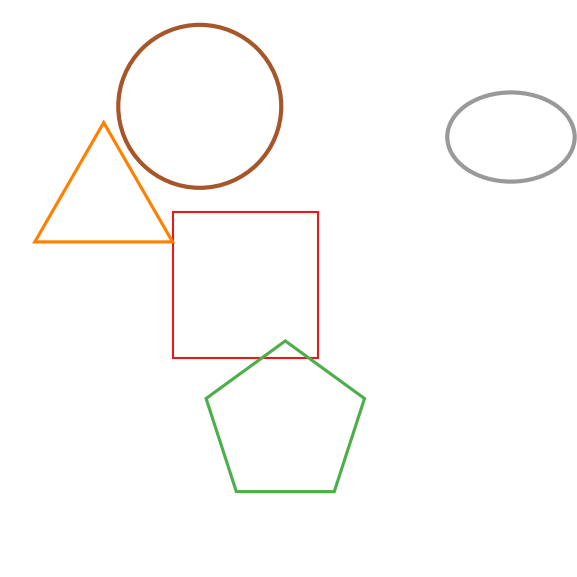[{"shape": "square", "thickness": 1, "radius": 0.63, "center": [0.425, 0.506]}, {"shape": "pentagon", "thickness": 1.5, "radius": 0.72, "center": [0.494, 0.265]}, {"shape": "triangle", "thickness": 1.5, "radius": 0.69, "center": [0.18, 0.649]}, {"shape": "circle", "thickness": 2, "radius": 0.71, "center": [0.346, 0.815]}, {"shape": "oval", "thickness": 2, "radius": 0.55, "center": [0.885, 0.762]}]